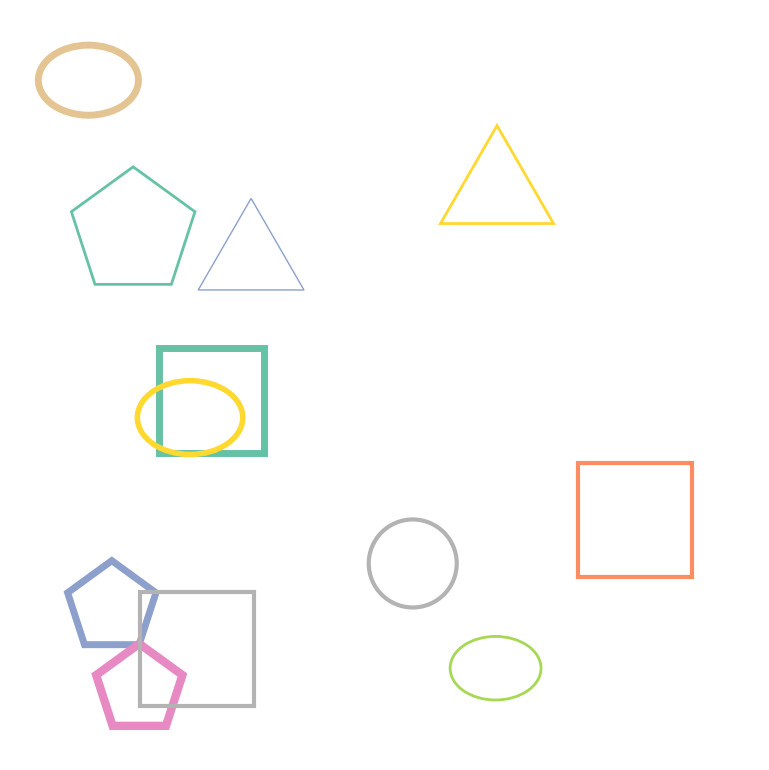[{"shape": "square", "thickness": 2.5, "radius": 0.34, "center": [0.275, 0.48]}, {"shape": "pentagon", "thickness": 1, "radius": 0.42, "center": [0.173, 0.699]}, {"shape": "square", "thickness": 1.5, "radius": 0.37, "center": [0.825, 0.325]}, {"shape": "triangle", "thickness": 0.5, "radius": 0.4, "center": [0.326, 0.663]}, {"shape": "pentagon", "thickness": 2.5, "radius": 0.3, "center": [0.145, 0.212]}, {"shape": "pentagon", "thickness": 3, "radius": 0.29, "center": [0.181, 0.105]}, {"shape": "oval", "thickness": 1, "radius": 0.3, "center": [0.644, 0.132]}, {"shape": "triangle", "thickness": 1, "radius": 0.42, "center": [0.645, 0.752]}, {"shape": "oval", "thickness": 2, "radius": 0.34, "center": [0.247, 0.458]}, {"shape": "oval", "thickness": 2.5, "radius": 0.33, "center": [0.115, 0.896]}, {"shape": "square", "thickness": 1.5, "radius": 0.37, "center": [0.256, 0.158]}, {"shape": "circle", "thickness": 1.5, "radius": 0.29, "center": [0.536, 0.268]}]